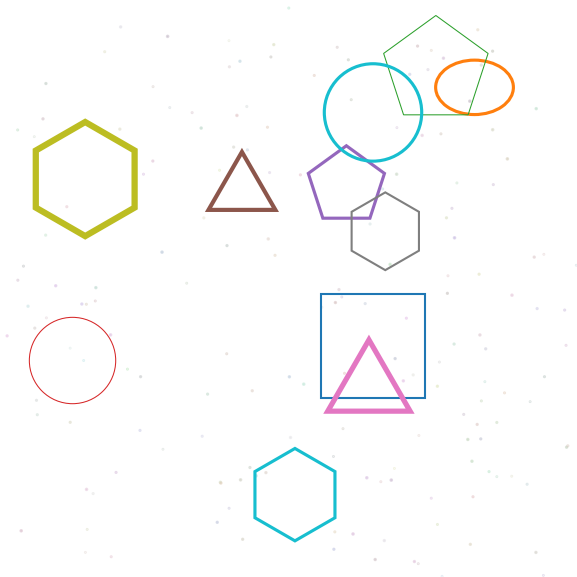[{"shape": "square", "thickness": 1, "radius": 0.45, "center": [0.646, 0.4]}, {"shape": "oval", "thickness": 1.5, "radius": 0.34, "center": [0.822, 0.848]}, {"shape": "pentagon", "thickness": 0.5, "radius": 0.48, "center": [0.755, 0.877]}, {"shape": "circle", "thickness": 0.5, "radius": 0.37, "center": [0.126, 0.375]}, {"shape": "pentagon", "thickness": 1.5, "radius": 0.35, "center": [0.6, 0.677]}, {"shape": "triangle", "thickness": 2, "radius": 0.33, "center": [0.419, 0.669]}, {"shape": "triangle", "thickness": 2.5, "radius": 0.41, "center": [0.639, 0.328]}, {"shape": "hexagon", "thickness": 1, "radius": 0.34, "center": [0.667, 0.599]}, {"shape": "hexagon", "thickness": 3, "radius": 0.49, "center": [0.148, 0.689]}, {"shape": "hexagon", "thickness": 1.5, "radius": 0.4, "center": [0.511, 0.143]}, {"shape": "circle", "thickness": 1.5, "radius": 0.42, "center": [0.646, 0.804]}]